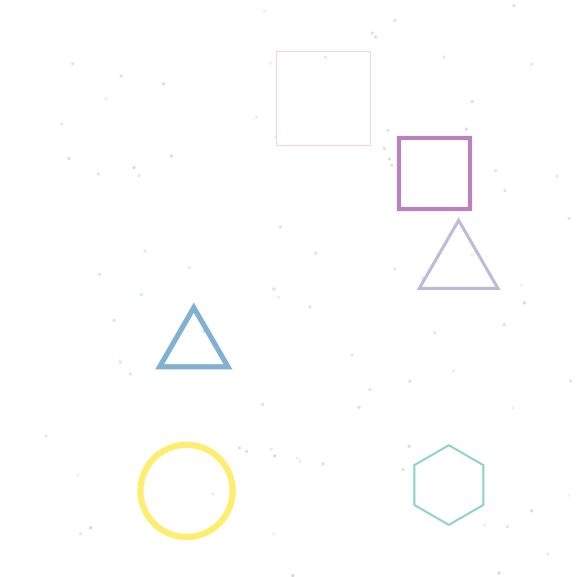[{"shape": "hexagon", "thickness": 1, "radius": 0.34, "center": [0.777, 0.159]}, {"shape": "triangle", "thickness": 1.5, "radius": 0.39, "center": [0.794, 0.539]}, {"shape": "triangle", "thickness": 2.5, "radius": 0.34, "center": [0.336, 0.398]}, {"shape": "square", "thickness": 0.5, "radius": 0.41, "center": [0.56, 0.829]}, {"shape": "square", "thickness": 2, "radius": 0.31, "center": [0.752, 0.699]}, {"shape": "circle", "thickness": 3, "radius": 0.4, "center": [0.323, 0.149]}]